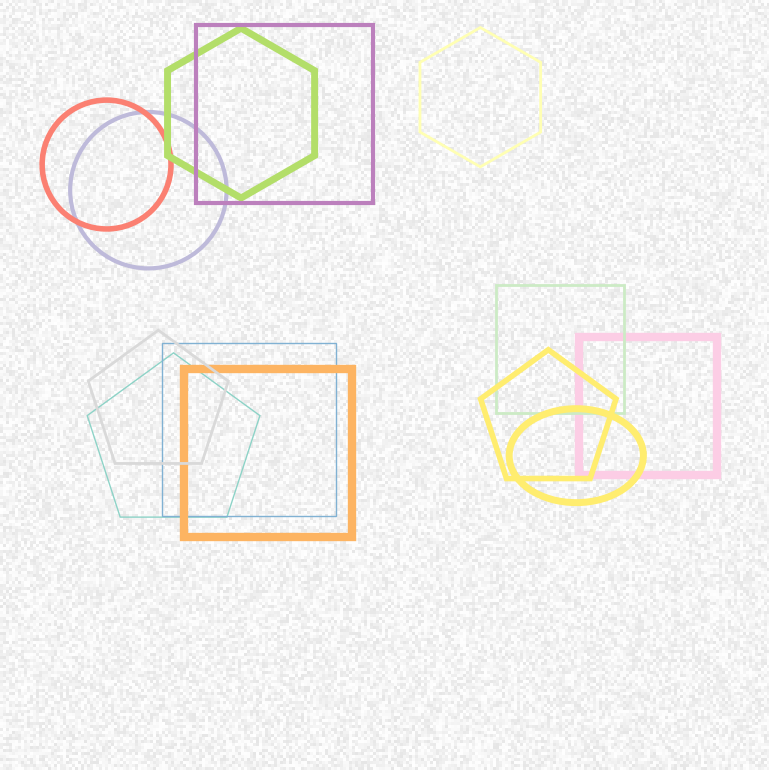[{"shape": "pentagon", "thickness": 0.5, "radius": 0.59, "center": [0.225, 0.424]}, {"shape": "hexagon", "thickness": 1, "radius": 0.45, "center": [0.624, 0.874]}, {"shape": "circle", "thickness": 1.5, "radius": 0.51, "center": [0.193, 0.753]}, {"shape": "circle", "thickness": 2, "radius": 0.42, "center": [0.138, 0.786]}, {"shape": "square", "thickness": 0.5, "radius": 0.56, "center": [0.323, 0.442]}, {"shape": "square", "thickness": 3, "radius": 0.54, "center": [0.348, 0.412]}, {"shape": "hexagon", "thickness": 2.5, "radius": 0.55, "center": [0.313, 0.853]}, {"shape": "square", "thickness": 3, "radius": 0.45, "center": [0.842, 0.473]}, {"shape": "pentagon", "thickness": 1, "radius": 0.48, "center": [0.206, 0.475]}, {"shape": "square", "thickness": 1.5, "radius": 0.58, "center": [0.369, 0.852]}, {"shape": "square", "thickness": 1, "radius": 0.42, "center": [0.727, 0.547]}, {"shape": "pentagon", "thickness": 2, "radius": 0.46, "center": [0.712, 0.453]}, {"shape": "oval", "thickness": 2.5, "radius": 0.44, "center": [0.748, 0.408]}]